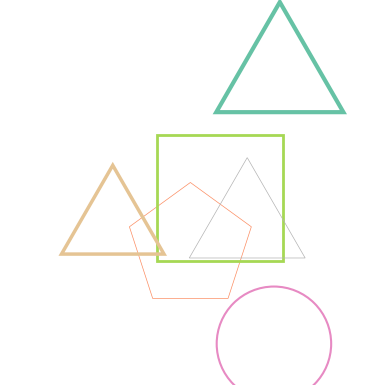[{"shape": "triangle", "thickness": 3, "radius": 0.95, "center": [0.727, 0.804]}, {"shape": "pentagon", "thickness": 0.5, "radius": 0.83, "center": [0.494, 0.36]}, {"shape": "circle", "thickness": 1.5, "radius": 0.74, "center": [0.712, 0.107]}, {"shape": "square", "thickness": 2, "radius": 0.82, "center": [0.571, 0.486]}, {"shape": "triangle", "thickness": 2.5, "radius": 0.77, "center": [0.293, 0.417]}, {"shape": "triangle", "thickness": 0.5, "radius": 0.87, "center": [0.642, 0.417]}]